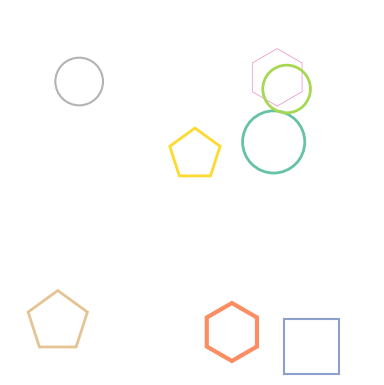[{"shape": "circle", "thickness": 2, "radius": 0.4, "center": [0.711, 0.631]}, {"shape": "hexagon", "thickness": 3, "radius": 0.38, "center": [0.602, 0.138]}, {"shape": "square", "thickness": 1.5, "radius": 0.36, "center": [0.808, 0.101]}, {"shape": "hexagon", "thickness": 0.5, "radius": 0.37, "center": [0.72, 0.799]}, {"shape": "circle", "thickness": 2, "radius": 0.31, "center": [0.744, 0.769]}, {"shape": "pentagon", "thickness": 2, "radius": 0.34, "center": [0.506, 0.599]}, {"shape": "pentagon", "thickness": 2, "radius": 0.41, "center": [0.15, 0.164]}, {"shape": "circle", "thickness": 1.5, "radius": 0.31, "center": [0.206, 0.788]}]